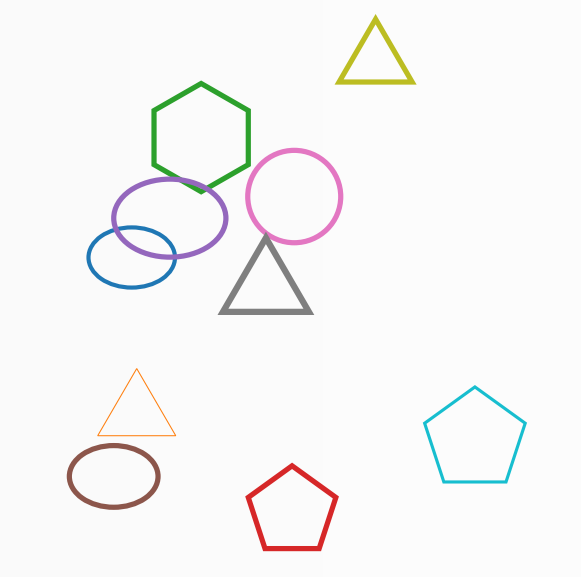[{"shape": "oval", "thickness": 2, "radius": 0.37, "center": [0.227, 0.553]}, {"shape": "triangle", "thickness": 0.5, "radius": 0.39, "center": [0.235, 0.283]}, {"shape": "hexagon", "thickness": 2.5, "radius": 0.47, "center": [0.346, 0.761]}, {"shape": "pentagon", "thickness": 2.5, "radius": 0.4, "center": [0.502, 0.113]}, {"shape": "oval", "thickness": 2.5, "radius": 0.48, "center": [0.292, 0.621]}, {"shape": "oval", "thickness": 2.5, "radius": 0.38, "center": [0.196, 0.174]}, {"shape": "circle", "thickness": 2.5, "radius": 0.4, "center": [0.506, 0.659]}, {"shape": "triangle", "thickness": 3, "radius": 0.43, "center": [0.457, 0.502]}, {"shape": "triangle", "thickness": 2.5, "radius": 0.36, "center": [0.646, 0.893]}, {"shape": "pentagon", "thickness": 1.5, "radius": 0.45, "center": [0.817, 0.238]}]